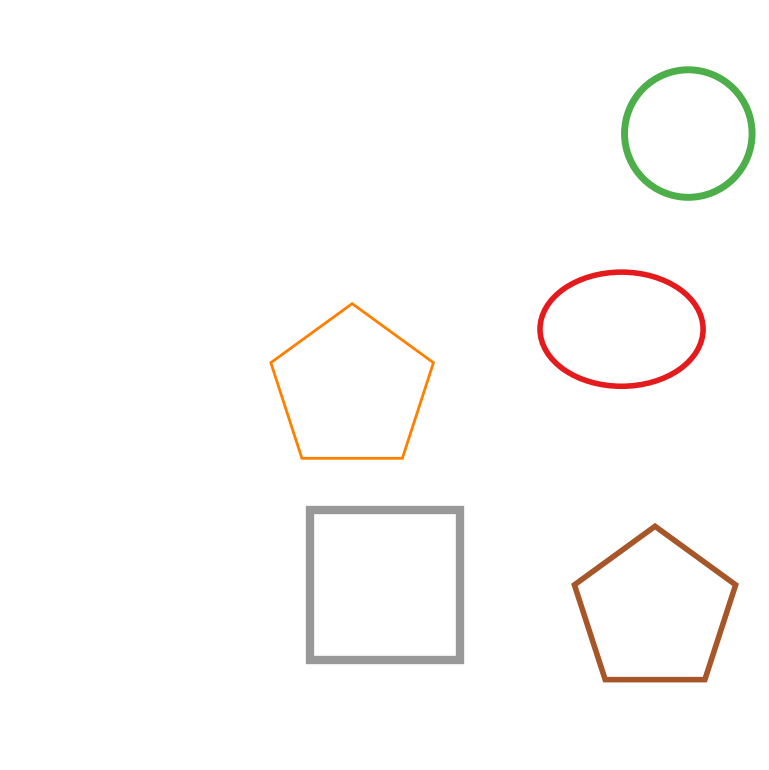[{"shape": "oval", "thickness": 2, "radius": 0.53, "center": [0.807, 0.572]}, {"shape": "circle", "thickness": 2.5, "radius": 0.41, "center": [0.894, 0.827]}, {"shape": "pentagon", "thickness": 1, "radius": 0.56, "center": [0.457, 0.495]}, {"shape": "pentagon", "thickness": 2, "radius": 0.55, "center": [0.851, 0.206]}, {"shape": "square", "thickness": 3, "radius": 0.49, "center": [0.5, 0.24]}]